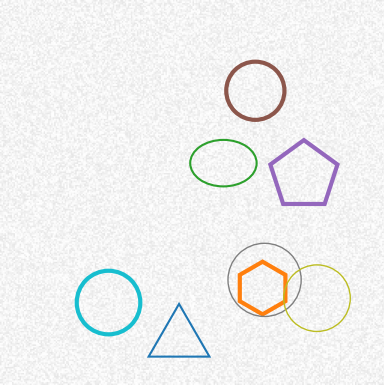[{"shape": "triangle", "thickness": 1.5, "radius": 0.46, "center": [0.465, 0.119]}, {"shape": "hexagon", "thickness": 3, "radius": 0.34, "center": [0.682, 0.252]}, {"shape": "oval", "thickness": 1.5, "radius": 0.43, "center": [0.58, 0.576]}, {"shape": "pentagon", "thickness": 3, "radius": 0.46, "center": [0.789, 0.544]}, {"shape": "circle", "thickness": 3, "radius": 0.38, "center": [0.663, 0.764]}, {"shape": "circle", "thickness": 1, "radius": 0.48, "center": [0.687, 0.273]}, {"shape": "circle", "thickness": 1, "radius": 0.43, "center": [0.823, 0.226]}, {"shape": "circle", "thickness": 3, "radius": 0.41, "center": [0.282, 0.214]}]